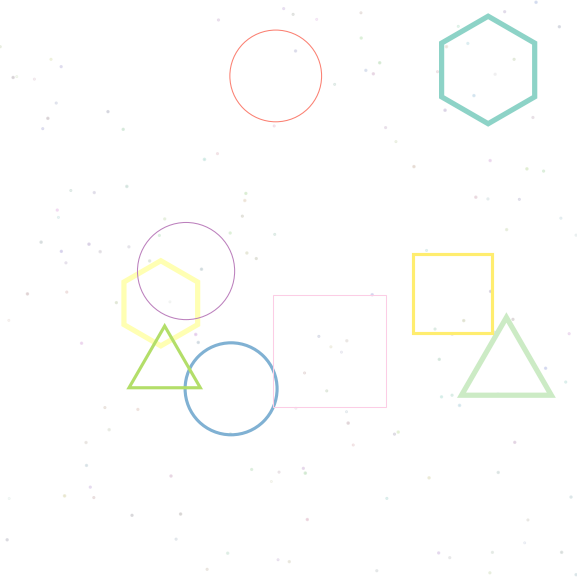[{"shape": "hexagon", "thickness": 2.5, "radius": 0.47, "center": [0.845, 0.878]}, {"shape": "hexagon", "thickness": 2.5, "radius": 0.37, "center": [0.278, 0.474]}, {"shape": "circle", "thickness": 0.5, "radius": 0.4, "center": [0.477, 0.868]}, {"shape": "circle", "thickness": 1.5, "radius": 0.4, "center": [0.4, 0.326]}, {"shape": "triangle", "thickness": 1.5, "radius": 0.36, "center": [0.285, 0.363]}, {"shape": "square", "thickness": 0.5, "radius": 0.49, "center": [0.571, 0.392]}, {"shape": "circle", "thickness": 0.5, "radius": 0.42, "center": [0.322, 0.53]}, {"shape": "triangle", "thickness": 2.5, "radius": 0.45, "center": [0.877, 0.36]}, {"shape": "square", "thickness": 1.5, "radius": 0.34, "center": [0.784, 0.491]}]